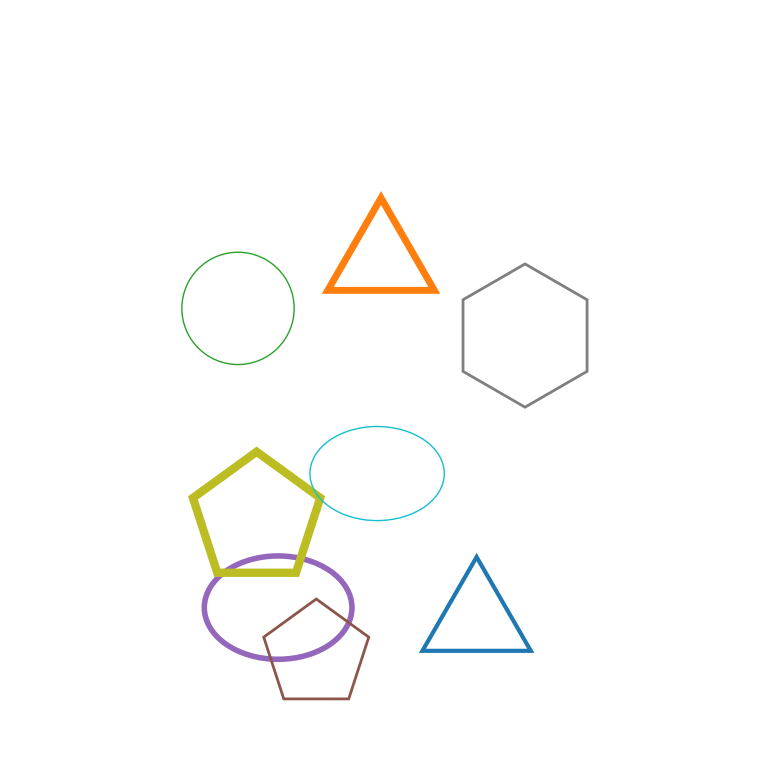[{"shape": "triangle", "thickness": 1.5, "radius": 0.41, "center": [0.619, 0.195]}, {"shape": "triangle", "thickness": 2.5, "radius": 0.4, "center": [0.495, 0.663]}, {"shape": "circle", "thickness": 0.5, "radius": 0.36, "center": [0.309, 0.599]}, {"shape": "oval", "thickness": 2, "radius": 0.48, "center": [0.361, 0.211]}, {"shape": "pentagon", "thickness": 1, "radius": 0.36, "center": [0.411, 0.15]}, {"shape": "hexagon", "thickness": 1, "radius": 0.47, "center": [0.682, 0.564]}, {"shape": "pentagon", "thickness": 3, "radius": 0.43, "center": [0.333, 0.326]}, {"shape": "oval", "thickness": 0.5, "radius": 0.44, "center": [0.49, 0.385]}]